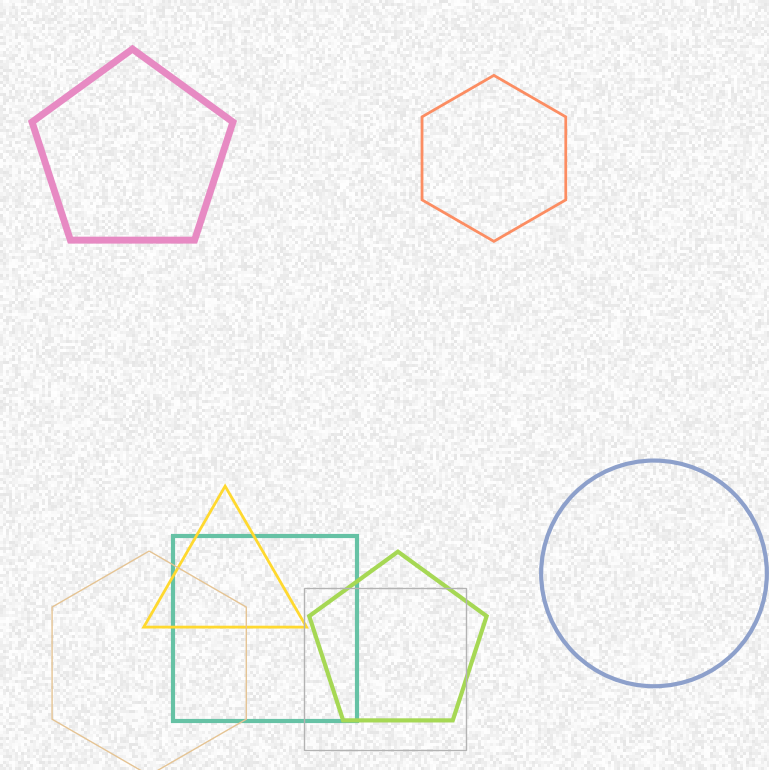[{"shape": "square", "thickness": 1.5, "radius": 0.6, "center": [0.344, 0.184]}, {"shape": "hexagon", "thickness": 1, "radius": 0.54, "center": [0.641, 0.794]}, {"shape": "circle", "thickness": 1.5, "radius": 0.73, "center": [0.849, 0.255]}, {"shape": "pentagon", "thickness": 2.5, "radius": 0.69, "center": [0.172, 0.799]}, {"shape": "pentagon", "thickness": 1.5, "radius": 0.61, "center": [0.517, 0.162]}, {"shape": "triangle", "thickness": 1, "radius": 0.61, "center": [0.292, 0.247]}, {"shape": "hexagon", "thickness": 0.5, "radius": 0.73, "center": [0.194, 0.139]}, {"shape": "square", "thickness": 0.5, "radius": 0.52, "center": [0.5, 0.131]}]